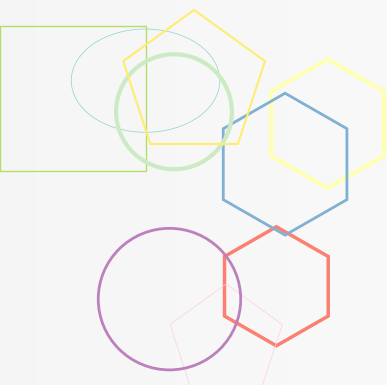[{"shape": "oval", "thickness": 0.5, "radius": 0.96, "center": [0.376, 0.79]}, {"shape": "hexagon", "thickness": 3, "radius": 0.84, "center": [0.845, 0.679]}, {"shape": "hexagon", "thickness": 2.5, "radius": 0.77, "center": [0.713, 0.256]}, {"shape": "hexagon", "thickness": 2, "radius": 0.92, "center": [0.736, 0.574]}, {"shape": "square", "thickness": 1, "radius": 0.94, "center": [0.188, 0.743]}, {"shape": "pentagon", "thickness": 0.5, "radius": 0.76, "center": [0.584, 0.11]}, {"shape": "circle", "thickness": 2, "radius": 0.92, "center": [0.437, 0.223]}, {"shape": "circle", "thickness": 3, "radius": 0.75, "center": [0.449, 0.71]}, {"shape": "pentagon", "thickness": 1.5, "radius": 0.96, "center": [0.501, 0.782]}]